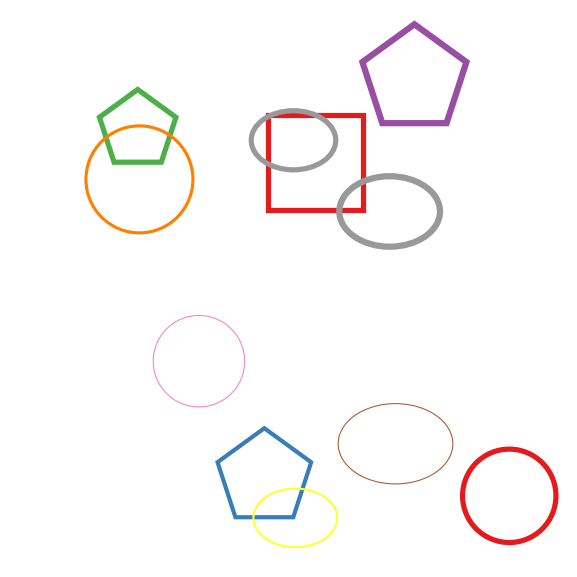[{"shape": "circle", "thickness": 2.5, "radius": 0.4, "center": [0.882, 0.141]}, {"shape": "square", "thickness": 2.5, "radius": 0.41, "center": [0.546, 0.718]}, {"shape": "pentagon", "thickness": 2, "radius": 0.43, "center": [0.458, 0.172]}, {"shape": "pentagon", "thickness": 2.5, "radius": 0.35, "center": [0.238, 0.775]}, {"shape": "pentagon", "thickness": 3, "radius": 0.47, "center": [0.718, 0.862]}, {"shape": "circle", "thickness": 1.5, "radius": 0.46, "center": [0.241, 0.689]}, {"shape": "oval", "thickness": 1, "radius": 0.36, "center": [0.511, 0.102]}, {"shape": "oval", "thickness": 0.5, "radius": 0.5, "center": [0.685, 0.231]}, {"shape": "circle", "thickness": 0.5, "radius": 0.4, "center": [0.344, 0.374]}, {"shape": "oval", "thickness": 3, "radius": 0.44, "center": [0.675, 0.633]}, {"shape": "oval", "thickness": 2.5, "radius": 0.37, "center": [0.508, 0.756]}]